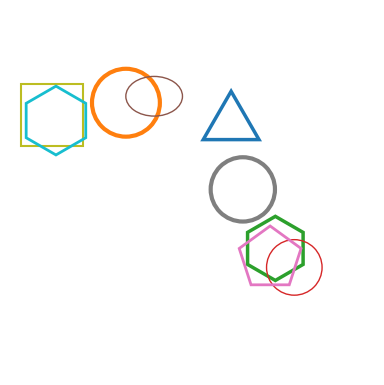[{"shape": "triangle", "thickness": 2.5, "radius": 0.42, "center": [0.6, 0.679]}, {"shape": "circle", "thickness": 3, "radius": 0.44, "center": [0.327, 0.733]}, {"shape": "hexagon", "thickness": 2.5, "radius": 0.42, "center": [0.715, 0.355]}, {"shape": "circle", "thickness": 1, "radius": 0.36, "center": [0.764, 0.305]}, {"shape": "oval", "thickness": 1, "radius": 0.37, "center": [0.4, 0.75]}, {"shape": "pentagon", "thickness": 2, "radius": 0.42, "center": [0.702, 0.329]}, {"shape": "circle", "thickness": 3, "radius": 0.42, "center": [0.631, 0.508]}, {"shape": "square", "thickness": 1.5, "radius": 0.4, "center": [0.135, 0.702]}, {"shape": "hexagon", "thickness": 2, "radius": 0.45, "center": [0.145, 0.687]}]